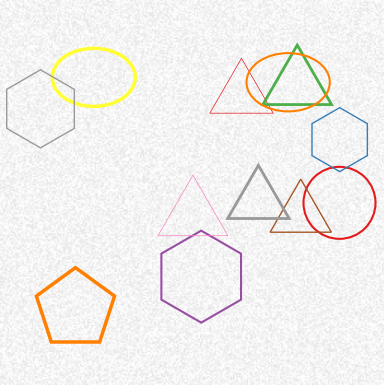[{"shape": "circle", "thickness": 1.5, "radius": 0.47, "center": [0.882, 0.473]}, {"shape": "triangle", "thickness": 0.5, "radius": 0.48, "center": [0.627, 0.754]}, {"shape": "hexagon", "thickness": 1, "radius": 0.42, "center": [0.882, 0.637]}, {"shape": "triangle", "thickness": 2, "radius": 0.52, "center": [0.772, 0.78]}, {"shape": "hexagon", "thickness": 1.5, "radius": 0.6, "center": [0.523, 0.281]}, {"shape": "pentagon", "thickness": 2.5, "radius": 0.53, "center": [0.196, 0.198]}, {"shape": "oval", "thickness": 1.5, "radius": 0.54, "center": [0.748, 0.786]}, {"shape": "oval", "thickness": 2.5, "radius": 0.54, "center": [0.244, 0.799]}, {"shape": "triangle", "thickness": 1, "radius": 0.46, "center": [0.781, 0.443]}, {"shape": "triangle", "thickness": 0.5, "radius": 0.52, "center": [0.501, 0.44]}, {"shape": "triangle", "thickness": 2, "radius": 0.46, "center": [0.671, 0.479]}, {"shape": "hexagon", "thickness": 1, "radius": 0.51, "center": [0.105, 0.717]}]